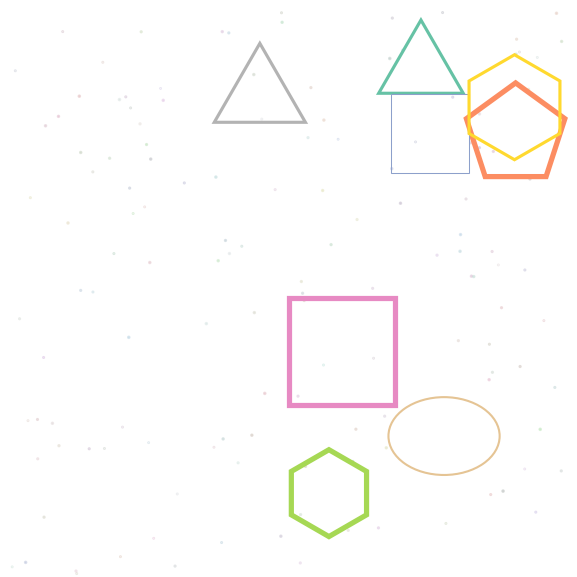[{"shape": "triangle", "thickness": 1.5, "radius": 0.42, "center": [0.729, 0.88]}, {"shape": "pentagon", "thickness": 2.5, "radius": 0.45, "center": [0.893, 0.766]}, {"shape": "square", "thickness": 0.5, "radius": 0.34, "center": [0.745, 0.768]}, {"shape": "square", "thickness": 2.5, "radius": 0.46, "center": [0.592, 0.391]}, {"shape": "hexagon", "thickness": 2.5, "radius": 0.38, "center": [0.57, 0.145]}, {"shape": "hexagon", "thickness": 1.5, "radius": 0.45, "center": [0.891, 0.813]}, {"shape": "oval", "thickness": 1, "radius": 0.48, "center": [0.769, 0.244]}, {"shape": "triangle", "thickness": 1.5, "radius": 0.46, "center": [0.45, 0.833]}]